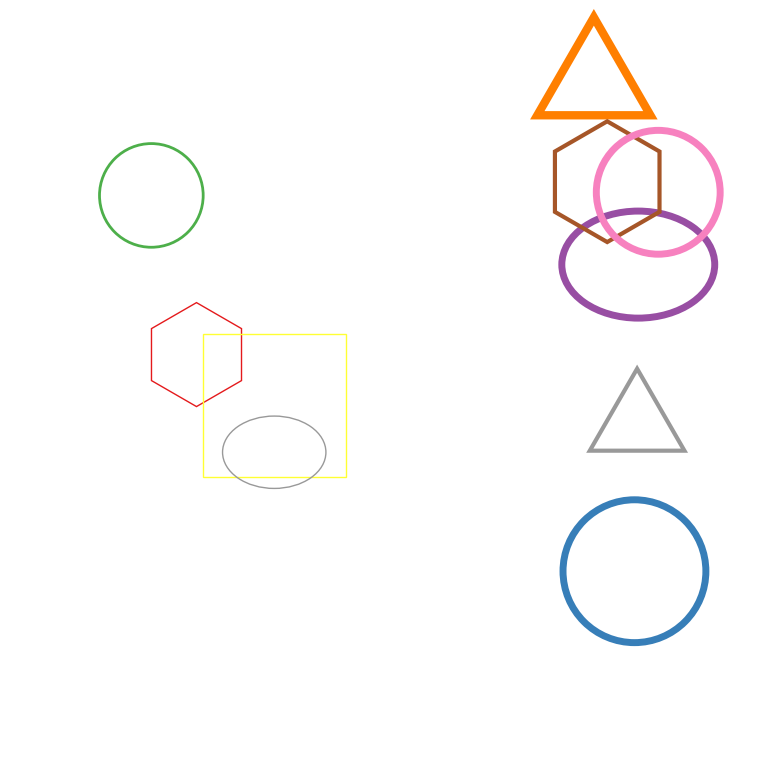[{"shape": "hexagon", "thickness": 0.5, "radius": 0.34, "center": [0.255, 0.539]}, {"shape": "circle", "thickness": 2.5, "radius": 0.46, "center": [0.824, 0.258]}, {"shape": "circle", "thickness": 1, "radius": 0.34, "center": [0.197, 0.746]}, {"shape": "oval", "thickness": 2.5, "radius": 0.5, "center": [0.829, 0.656]}, {"shape": "triangle", "thickness": 3, "radius": 0.42, "center": [0.771, 0.893]}, {"shape": "square", "thickness": 0.5, "radius": 0.46, "center": [0.356, 0.473]}, {"shape": "hexagon", "thickness": 1.5, "radius": 0.39, "center": [0.789, 0.764]}, {"shape": "circle", "thickness": 2.5, "radius": 0.4, "center": [0.855, 0.75]}, {"shape": "oval", "thickness": 0.5, "radius": 0.34, "center": [0.356, 0.413]}, {"shape": "triangle", "thickness": 1.5, "radius": 0.35, "center": [0.827, 0.45]}]